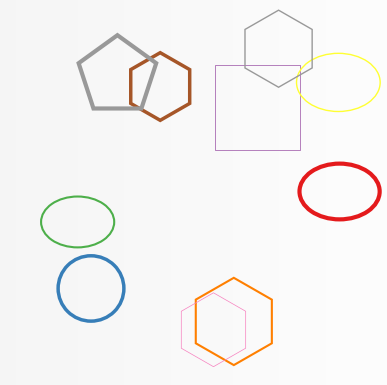[{"shape": "oval", "thickness": 3, "radius": 0.52, "center": [0.876, 0.503]}, {"shape": "circle", "thickness": 2.5, "radius": 0.42, "center": [0.235, 0.251]}, {"shape": "oval", "thickness": 1.5, "radius": 0.47, "center": [0.2, 0.424]}, {"shape": "square", "thickness": 0.5, "radius": 0.55, "center": [0.666, 0.721]}, {"shape": "hexagon", "thickness": 1.5, "radius": 0.57, "center": [0.603, 0.165]}, {"shape": "oval", "thickness": 1, "radius": 0.54, "center": [0.873, 0.786]}, {"shape": "hexagon", "thickness": 2.5, "radius": 0.44, "center": [0.413, 0.775]}, {"shape": "hexagon", "thickness": 0.5, "radius": 0.48, "center": [0.551, 0.144]}, {"shape": "pentagon", "thickness": 3, "radius": 0.53, "center": [0.303, 0.803]}, {"shape": "hexagon", "thickness": 1, "radius": 0.5, "center": [0.719, 0.873]}]